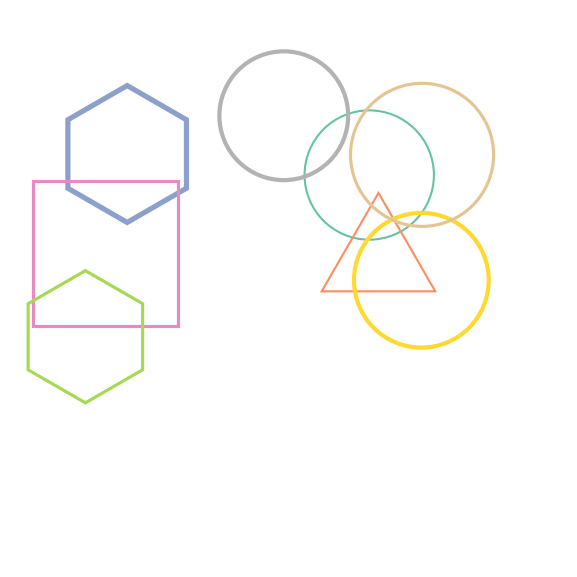[{"shape": "circle", "thickness": 1, "radius": 0.56, "center": [0.639, 0.696]}, {"shape": "triangle", "thickness": 1, "radius": 0.57, "center": [0.655, 0.551]}, {"shape": "hexagon", "thickness": 2.5, "radius": 0.59, "center": [0.22, 0.732]}, {"shape": "square", "thickness": 1.5, "radius": 0.63, "center": [0.183, 0.56]}, {"shape": "hexagon", "thickness": 1.5, "radius": 0.57, "center": [0.148, 0.416]}, {"shape": "circle", "thickness": 2, "radius": 0.58, "center": [0.73, 0.514]}, {"shape": "circle", "thickness": 1.5, "radius": 0.62, "center": [0.731, 0.731]}, {"shape": "circle", "thickness": 2, "radius": 0.56, "center": [0.491, 0.799]}]